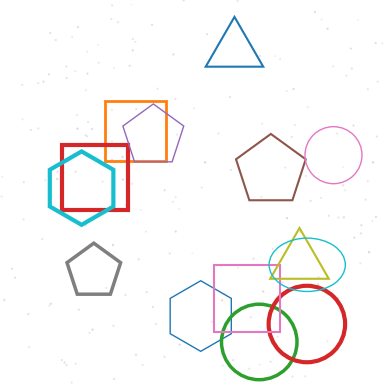[{"shape": "triangle", "thickness": 1.5, "radius": 0.43, "center": [0.609, 0.87]}, {"shape": "hexagon", "thickness": 1, "radius": 0.46, "center": [0.521, 0.179]}, {"shape": "square", "thickness": 2, "radius": 0.39, "center": [0.352, 0.66]}, {"shape": "circle", "thickness": 2.5, "radius": 0.49, "center": [0.673, 0.112]}, {"shape": "circle", "thickness": 3, "radius": 0.5, "center": [0.797, 0.158]}, {"shape": "square", "thickness": 3, "radius": 0.43, "center": [0.247, 0.539]}, {"shape": "pentagon", "thickness": 1, "radius": 0.42, "center": [0.398, 0.647]}, {"shape": "pentagon", "thickness": 1.5, "radius": 0.48, "center": [0.704, 0.557]}, {"shape": "square", "thickness": 1.5, "radius": 0.43, "center": [0.641, 0.225]}, {"shape": "circle", "thickness": 1, "radius": 0.37, "center": [0.866, 0.597]}, {"shape": "pentagon", "thickness": 2.5, "radius": 0.37, "center": [0.244, 0.295]}, {"shape": "triangle", "thickness": 1.5, "radius": 0.44, "center": [0.778, 0.32]}, {"shape": "hexagon", "thickness": 3, "radius": 0.48, "center": [0.212, 0.511]}, {"shape": "oval", "thickness": 1, "radius": 0.5, "center": [0.798, 0.312]}]